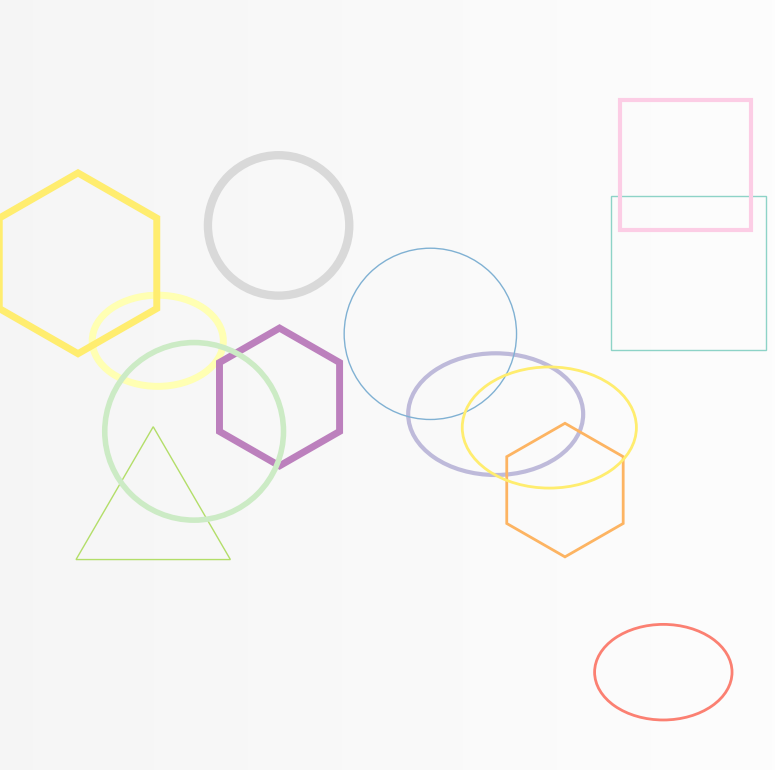[{"shape": "square", "thickness": 0.5, "radius": 0.5, "center": [0.888, 0.646]}, {"shape": "oval", "thickness": 2.5, "radius": 0.42, "center": [0.204, 0.557]}, {"shape": "oval", "thickness": 1.5, "radius": 0.56, "center": [0.64, 0.462]}, {"shape": "oval", "thickness": 1, "radius": 0.44, "center": [0.856, 0.127]}, {"shape": "circle", "thickness": 0.5, "radius": 0.56, "center": [0.555, 0.566]}, {"shape": "hexagon", "thickness": 1, "radius": 0.43, "center": [0.729, 0.364]}, {"shape": "triangle", "thickness": 0.5, "radius": 0.57, "center": [0.198, 0.331]}, {"shape": "square", "thickness": 1.5, "radius": 0.42, "center": [0.884, 0.786]}, {"shape": "circle", "thickness": 3, "radius": 0.46, "center": [0.359, 0.707]}, {"shape": "hexagon", "thickness": 2.5, "radius": 0.45, "center": [0.361, 0.484]}, {"shape": "circle", "thickness": 2, "radius": 0.58, "center": [0.25, 0.44]}, {"shape": "oval", "thickness": 1, "radius": 0.56, "center": [0.709, 0.445]}, {"shape": "hexagon", "thickness": 2.5, "radius": 0.59, "center": [0.101, 0.658]}]